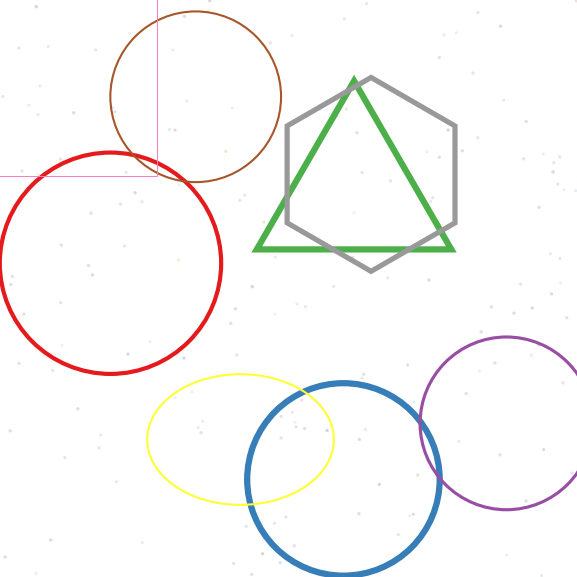[{"shape": "circle", "thickness": 2, "radius": 0.96, "center": [0.191, 0.543]}, {"shape": "circle", "thickness": 3, "radius": 0.83, "center": [0.595, 0.169]}, {"shape": "triangle", "thickness": 3, "radius": 0.97, "center": [0.613, 0.664]}, {"shape": "circle", "thickness": 1.5, "radius": 0.75, "center": [0.877, 0.266]}, {"shape": "oval", "thickness": 1, "radius": 0.81, "center": [0.417, 0.238]}, {"shape": "circle", "thickness": 1, "radius": 0.74, "center": [0.339, 0.832]}, {"shape": "square", "thickness": 0.5, "radius": 0.86, "center": [0.1, 0.865]}, {"shape": "hexagon", "thickness": 2.5, "radius": 0.84, "center": [0.643, 0.697]}]